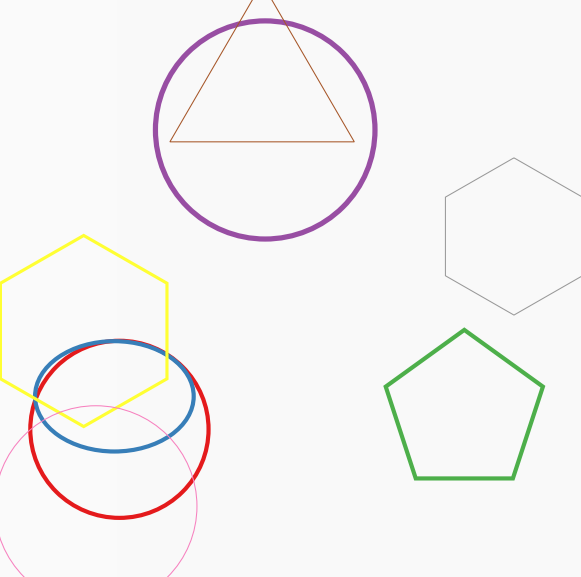[{"shape": "circle", "thickness": 2, "radius": 0.77, "center": [0.205, 0.256]}, {"shape": "oval", "thickness": 2, "radius": 0.68, "center": [0.197, 0.313]}, {"shape": "pentagon", "thickness": 2, "radius": 0.71, "center": [0.799, 0.286]}, {"shape": "circle", "thickness": 2.5, "radius": 0.94, "center": [0.456, 0.774]}, {"shape": "hexagon", "thickness": 1.5, "radius": 0.83, "center": [0.144, 0.426]}, {"shape": "triangle", "thickness": 0.5, "radius": 0.92, "center": [0.451, 0.845]}, {"shape": "circle", "thickness": 0.5, "radius": 0.87, "center": [0.165, 0.123]}, {"shape": "hexagon", "thickness": 0.5, "radius": 0.68, "center": [0.884, 0.59]}]